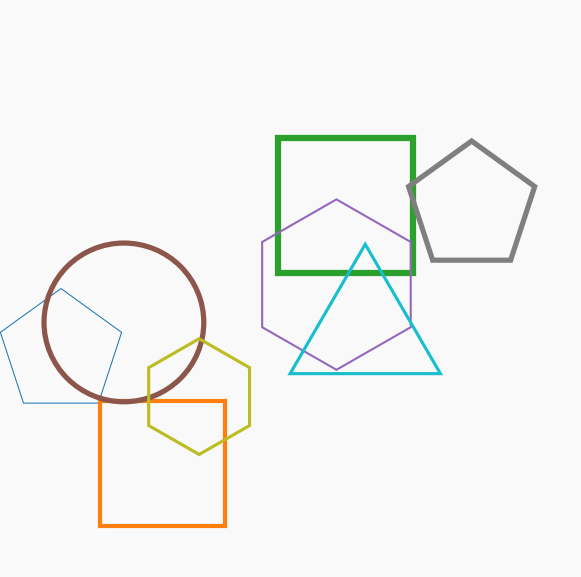[{"shape": "pentagon", "thickness": 0.5, "radius": 0.55, "center": [0.105, 0.39]}, {"shape": "square", "thickness": 2, "radius": 0.54, "center": [0.279, 0.197]}, {"shape": "square", "thickness": 3, "radius": 0.58, "center": [0.594, 0.643]}, {"shape": "hexagon", "thickness": 1, "radius": 0.74, "center": [0.579, 0.506]}, {"shape": "circle", "thickness": 2.5, "radius": 0.69, "center": [0.213, 0.441]}, {"shape": "pentagon", "thickness": 2.5, "radius": 0.57, "center": [0.811, 0.641]}, {"shape": "hexagon", "thickness": 1.5, "radius": 0.5, "center": [0.343, 0.312]}, {"shape": "triangle", "thickness": 1.5, "radius": 0.75, "center": [0.628, 0.427]}]